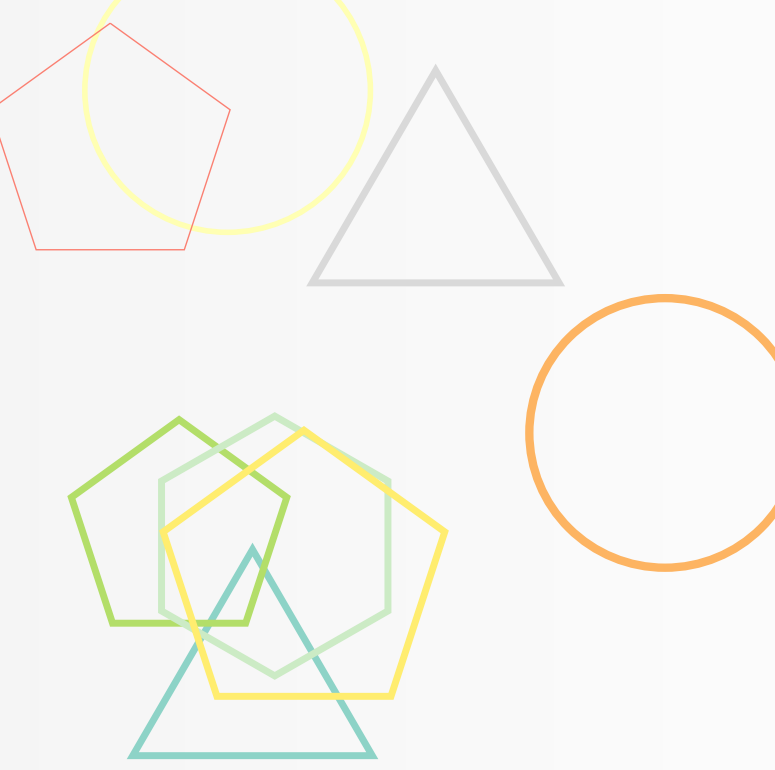[{"shape": "triangle", "thickness": 2.5, "radius": 0.89, "center": [0.326, 0.108]}, {"shape": "circle", "thickness": 2, "radius": 0.92, "center": [0.294, 0.883]}, {"shape": "pentagon", "thickness": 0.5, "radius": 0.81, "center": [0.142, 0.807]}, {"shape": "circle", "thickness": 3, "radius": 0.88, "center": [0.858, 0.438]}, {"shape": "pentagon", "thickness": 2.5, "radius": 0.73, "center": [0.231, 0.309]}, {"shape": "triangle", "thickness": 2.5, "radius": 0.92, "center": [0.562, 0.725]}, {"shape": "hexagon", "thickness": 2.5, "radius": 0.84, "center": [0.355, 0.291]}, {"shape": "pentagon", "thickness": 2.5, "radius": 0.96, "center": [0.392, 0.25]}]